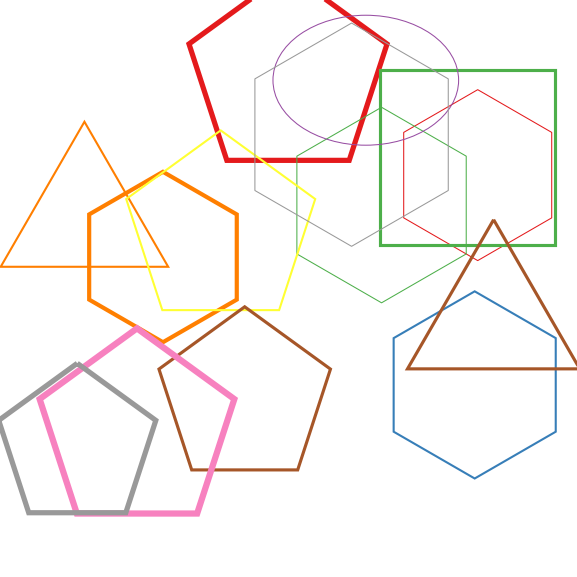[{"shape": "hexagon", "thickness": 0.5, "radius": 0.74, "center": [0.827, 0.696]}, {"shape": "pentagon", "thickness": 2.5, "radius": 0.9, "center": [0.499, 0.867]}, {"shape": "hexagon", "thickness": 1, "radius": 0.81, "center": [0.822, 0.333]}, {"shape": "hexagon", "thickness": 0.5, "radius": 0.85, "center": [0.661, 0.644]}, {"shape": "square", "thickness": 1.5, "radius": 0.76, "center": [0.81, 0.726]}, {"shape": "oval", "thickness": 0.5, "radius": 0.8, "center": [0.633, 0.86]}, {"shape": "hexagon", "thickness": 2, "radius": 0.74, "center": [0.282, 0.554]}, {"shape": "triangle", "thickness": 1, "radius": 0.84, "center": [0.146, 0.621]}, {"shape": "pentagon", "thickness": 1, "radius": 0.86, "center": [0.382, 0.601]}, {"shape": "pentagon", "thickness": 1.5, "radius": 0.78, "center": [0.424, 0.312]}, {"shape": "triangle", "thickness": 1.5, "radius": 0.86, "center": [0.855, 0.447]}, {"shape": "pentagon", "thickness": 3, "radius": 0.89, "center": [0.237, 0.253]}, {"shape": "hexagon", "thickness": 0.5, "radius": 0.97, "center": [0.609, 0.766]}, {"shape": "pentagon", "thickness": 2.5, "radius": 0.72, "center": [0.134, 0.227]}]